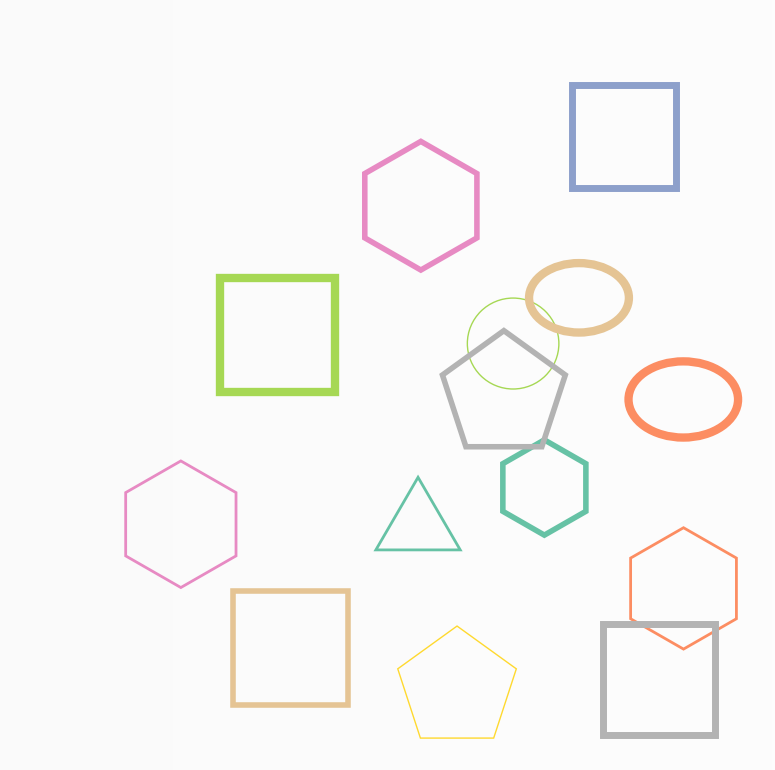[{"shape": "hexagon", "thickness": 2, "radius": 0.31, "center": [0.702, 0.367]}, {"shape": "triangle", "thickness": 1, "radius": 0.31, "center": [0.539, 0.317]}, {"shape": "oval", "thickness": 3, "radius": 0.35, "center": [0.882, 0.481]}, {"shape": "hexagon", "thickness": 1, "radius": 0.39, "center": [0.882, 0.236]}, {"shape": "square", "thickness": 2.5, "radius": 0.34, "center": [0.805, 0.822]}, {"shape": "hexagon", "thickness": 1, "radius": 0.41, "center": [0.233, 0.319]}, {"shape": "hexagon", "thickness": 2, "radius": 0.42, "center": [0.543, 0.733]}, {"shape": "circle", "thickness": 0.5, "radius": 0.3, "center": [0.662, 0.554]}, {"shape": "square", "thickness": 3, "radius": 0.37, "center": [0.358, 0.565]}, {"shape": "pentagon", "thickness": 0.5, "radius": 0.4, "center": [0.59, 0.107]}, {"shape": "oval", "thickness": 3, "radius": 0.32, "center": [0.747, 0.613]}, {"shape": "square", "thickness": 2, "radius": 0.37, "center": [0.375, 0.158]}, {"shape": "square", "thickness": 2.5, "radius": 0.36, "center": [0.851, 0.117]}, {"shape": "pentagon", "thickness": 2, "radius": 0.42, "center": [0.65, 0.487]}]